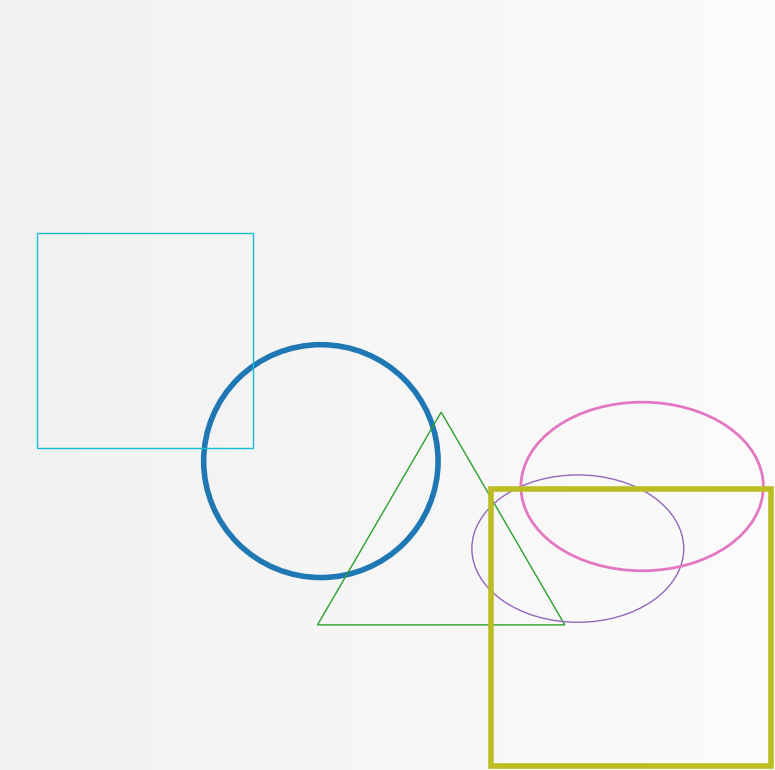[{"shape": "circle", "thickness": 2, "radius": 0.76, "center": [0.414, 0.401]}, {"shape": "triangle", "thickness": 0.5, "radius": 0.92, "center": [0.569, 0.281]}, {"shape": "oval", "thickness": 0.5, "radius": 0.68, "center": [0.746, 0.288]}, {"shape": "oval", "thickness": 1, "radius": 0.78, "center": [0.829, 0.368]}, {"shape": "square", "thickness": 2, "radius": 0.9, "center": [0.815, 0.185]}, {"shape": "square", "thickness": 0.5, "radius": 0.7, "center": [0.187, 0.558]}]